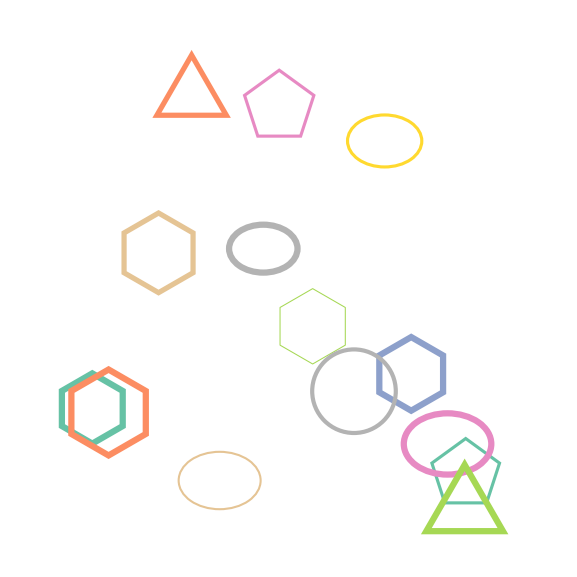[{"shape": "pentagon", "thickness": 1.5, "radius": 0.31, "center": [0.806, 0.178]}, {"shape": "hexagon", "thickness": 3, "radius": 0.3, "center": [0.16, 0.292]}, {"shape": "hexagon", "thickness": 3, "radius": 0.37, "center": [0.188, 0.285]}, {"shape": "triangle", "thickness": 2.5, "radius": 0.35, "center": [0.332, 0.834]}, {"shape": "hexagon", "thickness": 3, "radius": 0.32, "center": [0.712, 0.352]}, {"shape": "oval", "thickness": 3, "radius": 0.38, "center": [0.775, 0.23]}, {"shape": "pentagon", "thickness": 1.5, "radius": 0.32, "center": [0.483, 0.814]}, {"shape": "hexagon", "thickness": 0.5, "radius": 0.33, "center": [0.541, 0.434]}, {"shape": "triangle", "thickness": 3, "radius": 0.38, "center": [0.805, 0.118]}, {"shape": "oval", "thickness": 1.5, "radius": 0.32, "center": [0.666, 0.755]}, {"shape": "oval", "thickness": 1, "radius": 0.35, "center": [0.38, 0.167]}, {"shape": "hexagon", "thickness": 2.5, "radius": 0.34, "center": [0.275, 0.561]}, {"shape": "oval", "thickness": 3, "radius": 0.3, "center": [0.456, 0.569]}, {"shape": "circle", "thickness": 2, "radius": 0.36, "center": [0.613, 0.322]}]